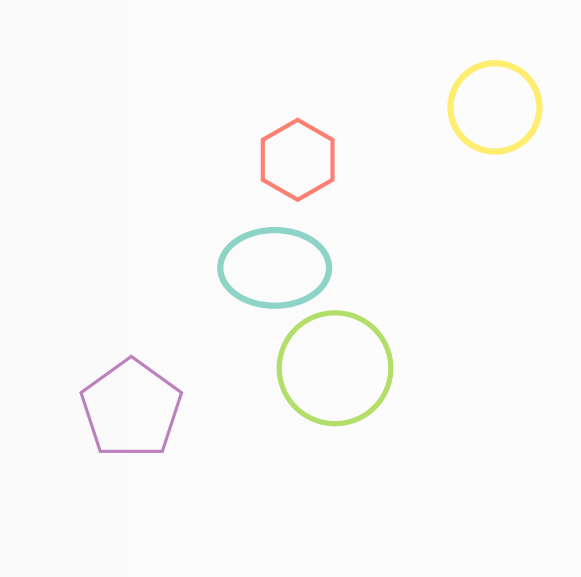[{"shape": "oval", "thickness": 3, "radius": 0.47, "center": [0.473, 0.535]}, {"shape": "hexagon", "thickness": 2, "radius": 0.35, "center": [0.512, 0.722]}, {"shape": "circle", "thickness": 2.5, "radius": 0.48, "center": [0.576, 0.362]}, {"shape": "pentagon", "thickness": 1.5, "radius": 0.45, "center": [0.226, 0.291]}, {"shape": "circle", "thickness": 3, "radius": 0.38, "center": [0.852, 0.813]}]